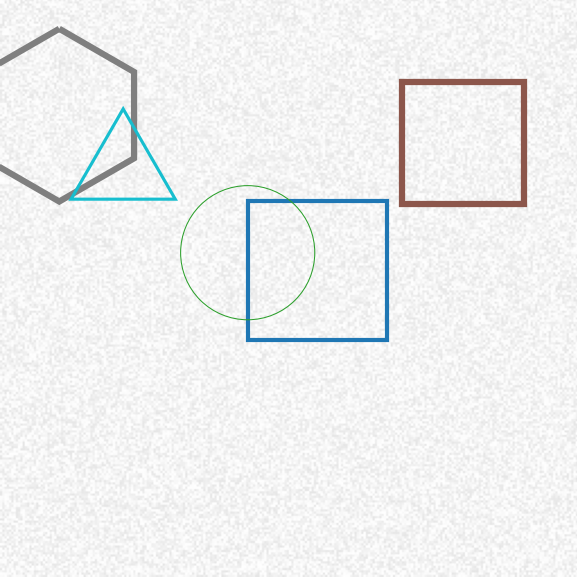[{"shape": "square", "thickness": 2, "radius": 0.6, "center": [0.55, 0.531]}, {"shape": "circle", "thickness": 0.5, "radius": 0.58, "center": [0.429, 0.562]}, {"shape": "square", "thickness": 3, "radius": 0.53, "center": [0.801, 0.751]}, {"shape": "hexagon", "thickness": 3, "radius": 0.75, "center": [0.103, 0.8]}, {"shape": "triangle", "thickness": 1.5, "radius": 0.52, "center": [0.213, 0.706]}]